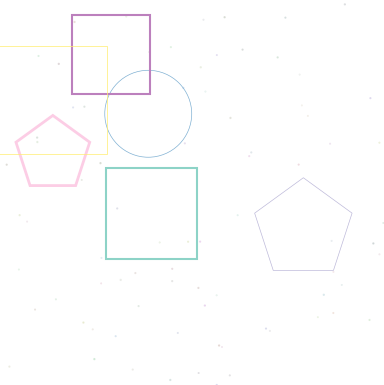[{"shape": "square", "thickness": 1.5, "radius": 0.59, "center": [0.393, 0.445]}, {"shape": "pentagon", "thickness": 0.5, "radius": 0.67, "center": [0.788, 0.405]}, {"shape": "circle", "thickness": 0.5, "radius": 0.56, "center": [0.385, 0.705]}, {"shape": "pentagon", "thickness": 2, "radius": 0.5, "center": [0.137, 0.599]}, {"shape": "square", "thickness": 1.5, "radius": 0.51, "center": [0.288, 0.858]}, {"shape": "square", "thickness": 0.5, "radius": 0.7, "center": [0.138, 0.74]}]